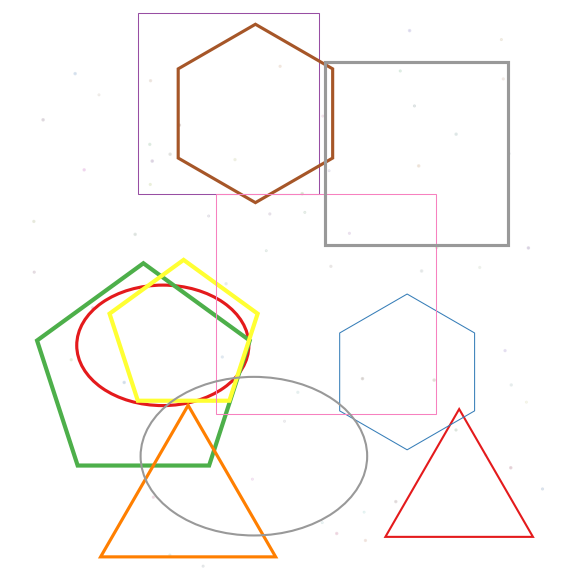[{"shape": "triangle", "thickness": 1, "radius": 0.74, "center": [0.795, 0.143]}, {"shape": "oval", "thickness": 1.5, "radius": 0.75, "center": [0.282, 0.401]}, {"shape": "hexagon", "thickness": 0.5, "radius": 0.67, "center": [0.705, 0.355]}, {"shape": "pentagon", "thickness": 2, "radius": 0.97, "center": [0.248, 0.35]}, {"shape": "square", "thickness": 0.5, "radius": 0.78, "center": [0.396, 0.82]}, {"shape": "triangle", "thickness": 1.5, "radius": 0.87, "center": [0.326, 0.122]}, {"shape": "pentagon", "thickness": 2, "radius": 0.67, "center": [0.318, 0.414]}, {"shape": "hexagon", "thickness": 1.5, "radius": 0.77, "center": [0.442, 0.803]}, {"shape": "square", "thickness": 0.5, "radius": 0.95, "center": [0.564, 0.473]}, {"shape": "square", "thickness": 1.5, "radius": 0.79, "center": [0.721, 0.733]}, {"shape": "oval", "thickness": 1, "radius": 0.98, "center": [0.44, 0.209]}]